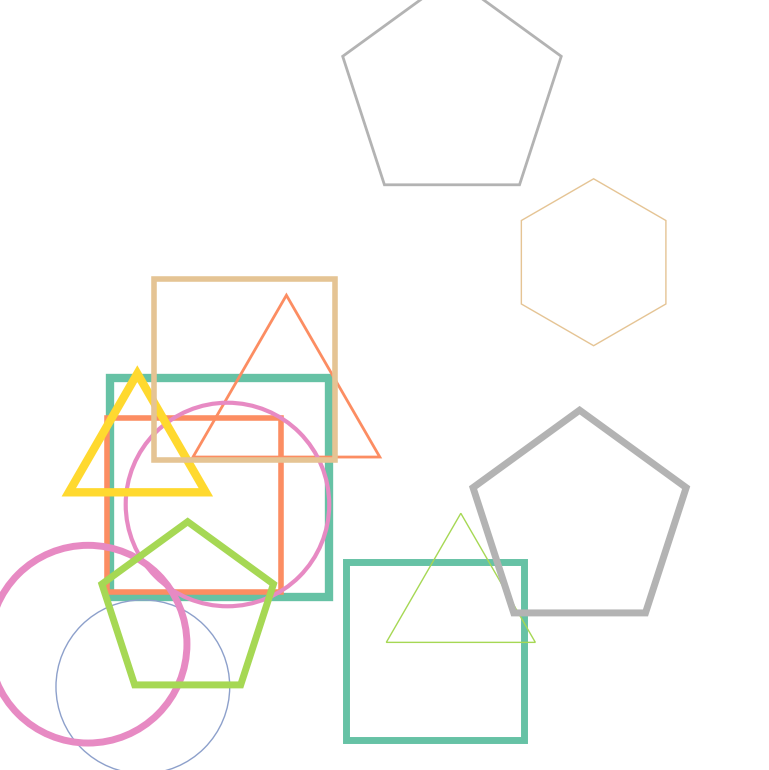[{"shape": "square", "thickness": 2.5, "radius": 0.58, "center": [0.565, 0.155]}, {"shape": "square", "thickness": 3, "radius": 0.71, "center": [0.285, 0.367]}, {"shape": "triangle", "thickness": 1, "radius": 0.7, "center": [0.372, 0.476]}, {"shape": "square", "thickness": 2, "radius": 0.57, "center": [0.252, 0.345]}, {"shape": "circle", "thickness": 0.5, "radius": 0.56, "center": [0.186, 0.108]}, {"shape": "circle", "thickness": 2.5, "radius": 0.64, "center": [0.114, 0.163]}, {"shape": "circle", "thickness": 1.5, "radius": 0.66, "center": [0.295, 0.345]}, {"shape": "triangle", "thickness": 0.5, "radius": 0.56, "center": [0.598, 0.222]}, {"shape": "pentagon", "thickness": 2.5, "radius": 0.59, "center": [0.244, 0.205]}, {"shape": "triangle", "thickness": 3, "radius": 0.51, "center": [0.178, 0.412]}, {"shape": "hexagon", "thickness": 0.5, "radius": 0.54, "center": [0.771, 0.659]}, {"shape": "square", "thickness": 2, "radius": 0.59, "center": [0.318, 0.52]}, {"shape": "pentagon", "thickness": 1, "radius": 0.75, "center": [0.587, 0.881]}, {"shape": "pentagon", "thickness": 2.5, "radius": 0.73, "center": [0.753, 0.322]}]